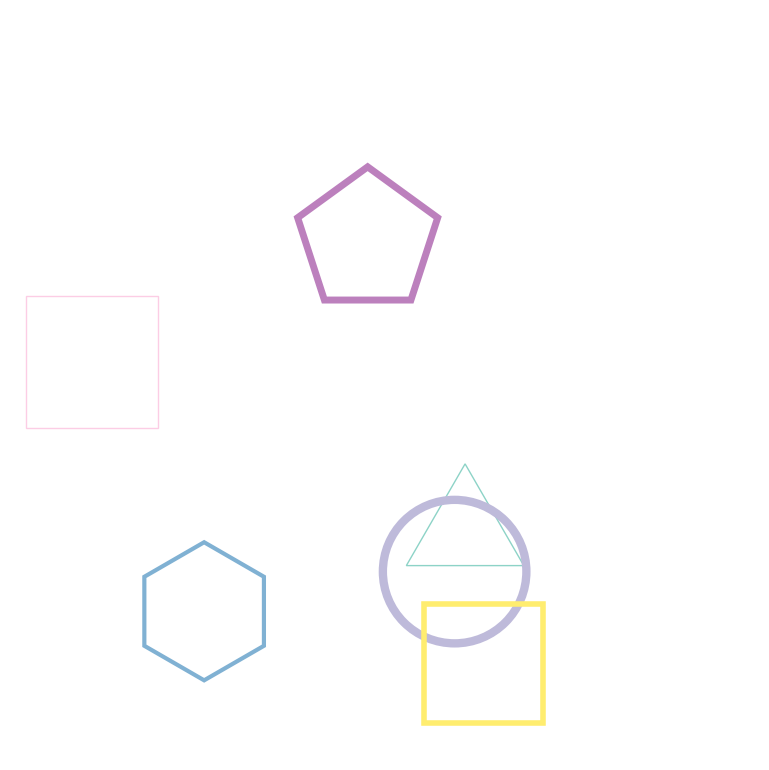[{"shape": "triangle", "thickness": 0.5, "radius": 0.44, "center": [0.604, 0.309]}, {"shape": "circle", "thickness": 3, "radius": 0.47, "center": [0.59, 0.258]}, {"shape": "hexagon", "thickness": 1.5, "radius": 0.45, "center": [0.265, 0.206]}, {"shape": "square", "thickness": 0.5, "radius": 0.43, "center": [0.119, 0.53]}, {"shape": "pentagon", "thickness": 2.5, "radius": 0.48, "center": [0.477, 0.688]}, {"shape": "square", "thickness": 2, "radius": 0.39, "center": [0.628, 0.138]}]